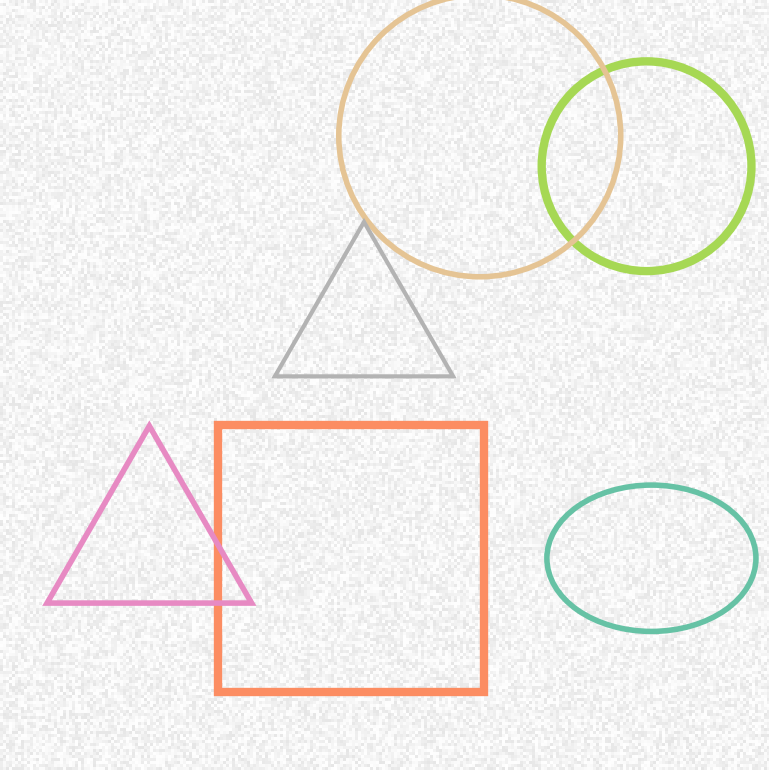[{"shape": "oval", "thickness": 2, "radius": 0.68, "center": [0.846, 0.275]}, {"shape": "square", "thickness": 3, "radius": 0.86, "center": [0.456, 0.275]}, {"shape": "triangle", "thickness": 2, "radius": 0.77, "center": [0.194, 0.293]}, {"shape": "circle", "thickness": 3, "radius": 0.68, "center": [0.84, 0.784]}, {"shape": "circle", "thickness": 2, "radius": 0.92, "center": [0.623, 0.824]}, {"shape": "triangle", "thickness": 1.5, "radius": 0.67, "center": [0.473, 0.578]}]